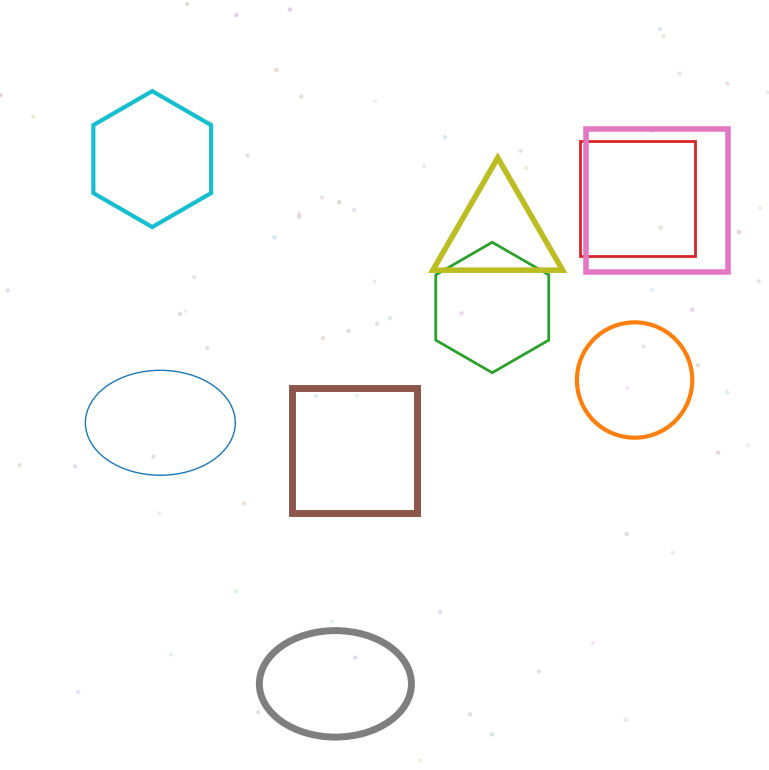[{"shape": "oval", "thickness": 0.5, "radius": 0.49, "center": [0.208, 0.451]}, {"shape": "circle", "thickness": 1.5, "radius": 0.37, "center": [0.824, 0.506]}, {"shape": "hexagon", "thickness": 1, "radius": 0.42, "center": [0.639, 0.601]}, {"shape": "square", "thickness": 1, "radius": 0.37, "center": [0.828, 0.743]}, {"shape": "square", "thickness": 2.5, "radius": 0.41, "center": [0.46, 0.415]}, {"shape": "square", "thickness": 2, "radius": 0.46, "center": [0.853, 0.74]}, {"shape": "oval", "thickness": 2.5, "radius": 0.49, "center": [0.436, 0.112]}, {"shape": "triangle", "thickness": 2, "radius": 0.49, "center": [0.646, 0.698]}, {"shape": "hexagon", "thickness": 1.5, "radius": 0.44, "center": [0.198, 0.793]}]